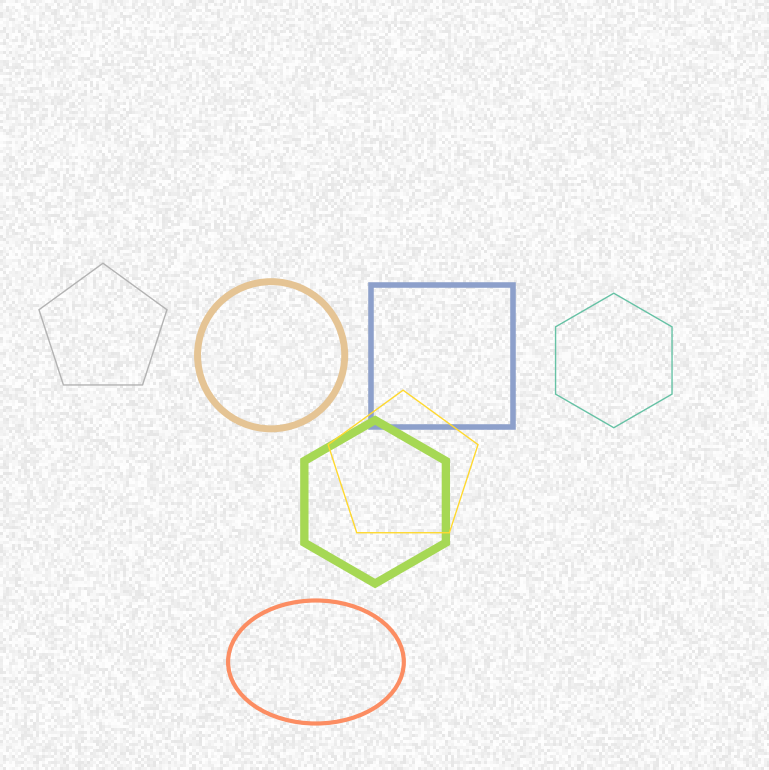[{"shape": "hexagon", "thickness": 0.5, "radius": 0.44, "center": [0.797, 0.532]}, {"shape": "oval", "thickness": 1.5, "radius": 0.57, "center": [0.41, 0.14]}, {"shape": "square", "thickness": 2, "radius": 0.46, "center": [0.574, 0.537]}, {"shape": "hexagon", "thickness": 3, "radius": 0.53, "center": [0.487, 0.348]}, {"shape": "pentagon", "thickness": 0.5, "radius": 0.51, "center": [0.523, 0.391]}, {"shape": "circle", "thickness": 2.5, "radius": 0.48, "center": [0.352, 0.539]}, {"shape": "pentagon", "thickness": 0.5, "radius": 0.44, "center": [0.134, 0.571]}]